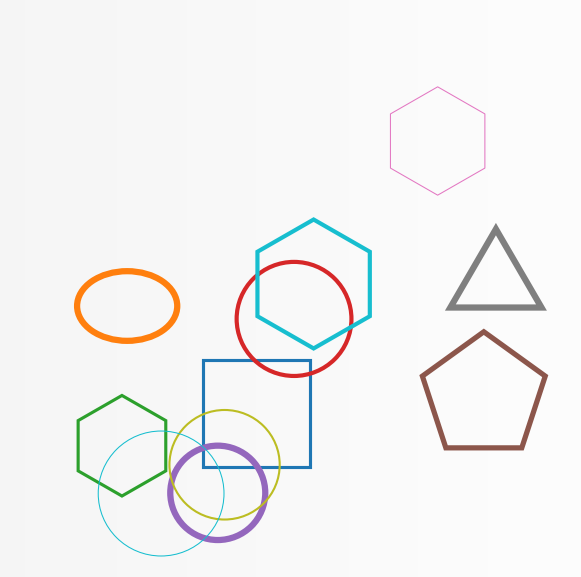[{"shape": "square", "thickness": 1.5, "radius": 0.46, "center": [0.441, 0.283]}, {"shape": "oval", "thickness": 3, "radius": 0.43, "center": [0.219, 0.469]}, {"shape": "hexagon", "thickness": 1.5, "radius": 0.44, "center": [0.21, 0.227]}, {"shape": "circle", "thickness": 2, "radius": 0.49, "center": [0.506, 0.447]}, {"shape": "circle", "thickness": 3, "radius": 0.41, "center": [0.375, 0.146]}, {"shape": "pentagon", "thickness": 2.5, "radius": 0.56, "center": [0.832, 0.314]}, {"shape": "hexagon", "thickness": 0.5, "radius": 0.47, "center": [0.753, 0.755]}, {"shape": "triangle", "thickness": 3, "radius": 0.45, "center": [0.853, 0.512]}, {"shape": "circle", "thickness": 1, "radius": 0.47, "center": [0.386, 0.194]}, {"shape": "circle", "thickness": 0.5, "radius": 0.54, "center": [0.277, 0.145]}, {"shape": "hexagon", "thickness": 2, "radius": 0.56, "center": [0.54, 0.507]}]